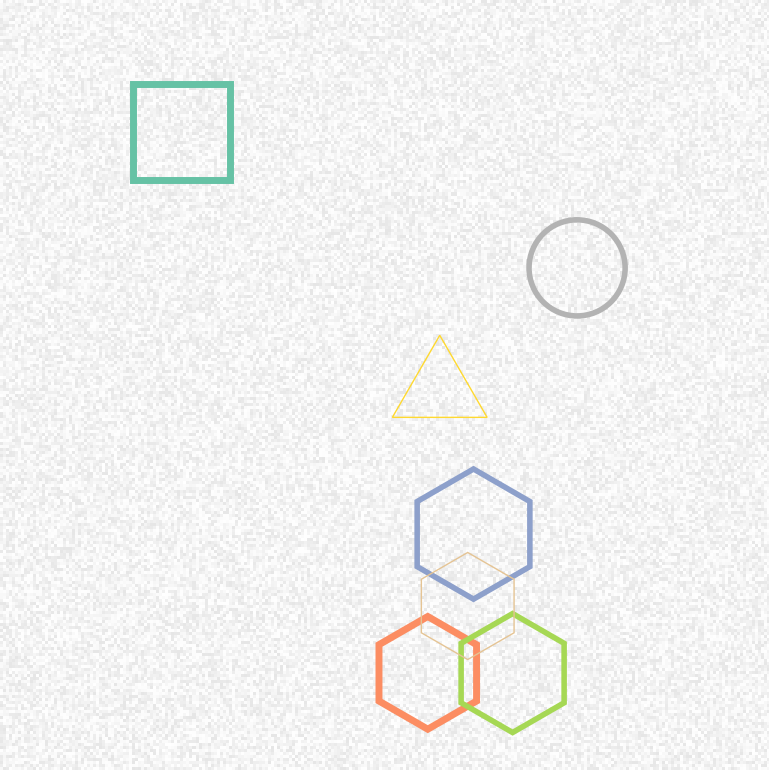[{"shape": "square", "thickness": 2.5, "radius": 0.31, "center": [0.236, 0.829]}, {"shape": "hexagon", "thickness": 2.5, "radius": 0.37, "center": [0.556, 0.126]}, {"shape": "hexagon", "thickness": 2, "radius": 0.42, "center": [0.615, 0.306]}, {"shape": "hexagon", "thickness": 2, "radius": 0.39, "center": [0.666, 0.126]}, {"shape": "triangle", "thickness": 0.5, "radius": 0.36, "center": [0.571, 0.493]}, {"shape": "hexagon", "thickness": 0.5, "radius": 0.35, "center": [0.607, 0.213]}, {"shape": "circle", "thickness": 2, "radius": 0.31, "center": [0.749, 0.652]}]